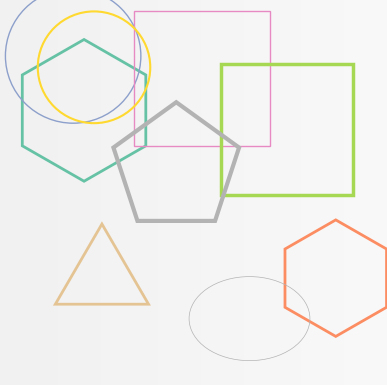[{"shape": "hexagon", "thickness": 2, "radius": 0.92, "center": [0.217, 0.713]}, {"shape": "hexagon", "thickness": 2, "radius": 0.76, "center": [0.866, 0.278]}, {"shape": "circle", "thickness": 1, "radius": 0.87, "center": [0.189, 0.855]}, {"shape": "square", "thickness": 1, "radius": 0.88, "center": [0.522, 0.796]}, {"shape": "square", "thickness": 2.5, "radius": 0.85, "center": [0.742, 0.664]}, {"shape": "circle", "thickness": 1.5, "radius": 0.73, "center": [0.243, 0.825]}, {"shape": "triangle", "thickness": 2, "radius": 0.69, "center": [0.263, 0.279]}, {"shape": "oval", "thickness": 0.5, "radius": 0.78, "center": [0.644, 0.172]}, {"shape": "pentagon", "thickness": 3, "radius": 0.85, "center": [0.455, 0.564]}]